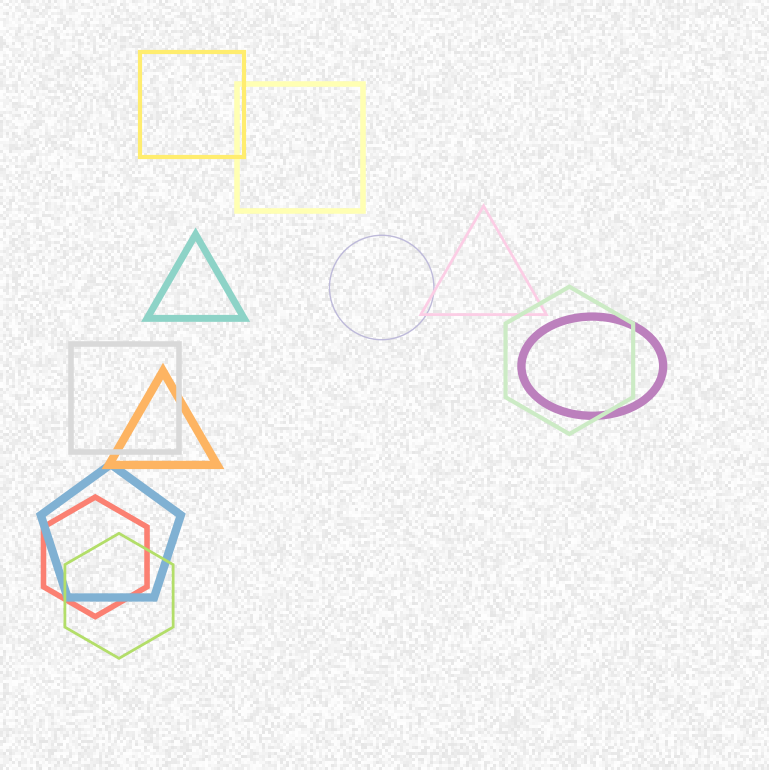[{"shape": "triangle", "thickness": 2.5, "radius": 0.36, "center": [0.254, 0.623]}, {"shape": "square", "thickness": 2, "radius": 0.41, "center": [0.39, 0.808]}, {"shape": "circle", "thickness": 0.5, "radius": 0.34, "center": [0.496, 0.627]}, {"shape": "hexagon", "thickness": 2, "radius": 0.39, "center": [0.124, 0.277]}, {"shape": "pentagon", "thickness": 3, "radius": 0.48, "center": [0.144, 0.301]}, {"shape": "triangle", "thickness": 3, "radius": 0.41, "center": [0.212, 0.437]}, {"shape": "hexagon", "thickness": 1, "radius": 0.41, "center": [0.155, 0.226]}, {"shape": "triangle", "thickness": 1, "radius": 0.47, "center": [0.628, 0.639]}, {"shape": "square", "thickness": 2, "radius": 0.35, "center": [0.162, 0.483]}, {"shape": "oval", "thickness": 3, "radius": 0.46, "center": [0.769, 0.524]}, {"shape": "hexagon", "thickness": 1.5, "radius": 0.48, "center": [0.739, 0.532]}, {"shape": "square", "thickness": 1.5, "radius": 0.34, "center": [0.249, 0.864]}]